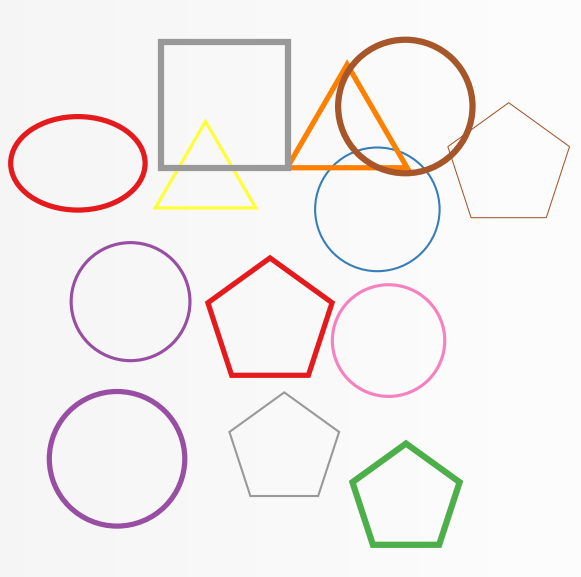[{"shape": "pentagon", "thickness": 2.5, "radius": 0.56, "center": [0.465, 0.44]}, {"shape": "oval", "thickness": 2.5, "radius": 0.58, "center": [0.134, 0.716]}, {"shape": "circle", "thickness": 1, "radius": 0.54, "center": [0.649, 0.637]}, {"shape": "pentagon", "thickness": 3, "radius": 0.48, "center": [0.699, 0.134]}, {"shape": "circle", "thickness": 1.5, "radius": 0.51, "center": [0.225, 0.477]}, {"shape": "circle", "thickness": 2.5, "radius": 0.58, "center": [0.201, 0.205]}, {"shape": "triangle", "thickness": 2.5, "radius": 0.6, "center": [0.597, 0.768]}, {"shape": "triangle", "thickness": 1.5, "radius": 0.5, "center": [0.354, 0.689]}, {"shape": "circle", "thickness": 3, "radius": 0.58, "center": [0.697, 0.815]}, {"shape": "pentagon", "thickness": 0.5, "radius": 0.55, "center": [0.875, 0.711]}, {"shape": "circle", "thickness": 1.5, "radius": 0.48, "center": [0.668, 0.409]}, {"shape": "pentagon", "thickness": 1, "radius": 0.5, "center": [0.489, 0.221]}, {"shape": "square", "thickness": 3, "radius": 0.55, "center": [0.387, 0.817]}]